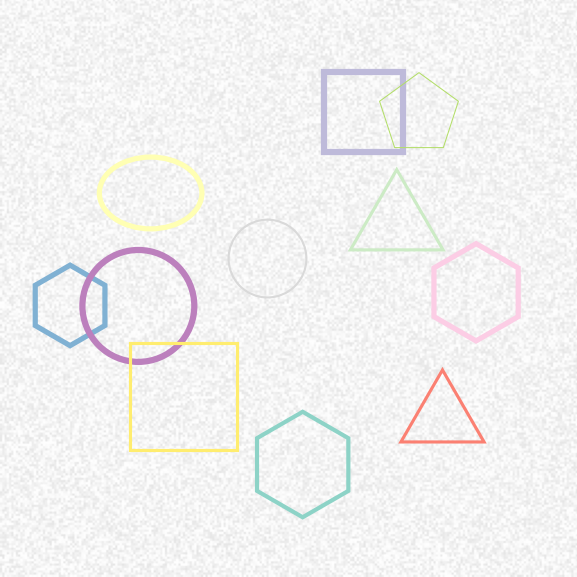[{"shape": "hexagon", "thickness": 2, "radius": 0.46, "center": [0.524, 0.195]}, {"shape": "oval", "thickness": 2.5, "radius": 0.44, "center": [0.261, 0.665]}, {"shape": "square", "thickness": 3, "radius": 0.35, "center": [0.629, 0.805]}, {"shape": "triangle", "thickness": 1.5, "radius": 0.42, "center": [0.766, 0.275]}, {"shape": "hexagon", "thickness": 2.5, "radius": 0.35, "center": [0.121, 0.47]}, {"shape": "pentagon", "thickness": 0.5, "radius": 0.36, "center": [0.726, 0.802]}, {"shape": "hexagon", "thickness": 2.5, "radius": 0.42, "center": [0.824, 0.493]}, {"shape": "circle", "thickness": 1, "radius": 0.34, "center": [0.463, 0.551]}, {"shape": "circle", "thickness": 3, "radius": 0.48, "center": [0.24, 0.469]}, {"shape": "triangle", "thickness": 1.5, "radius": 0.46, "center": [0.687, 0.613]}, {"shape": "square", "thickness": 1.5, "radius": 0.47, "center": [0.318, 0.312]}]